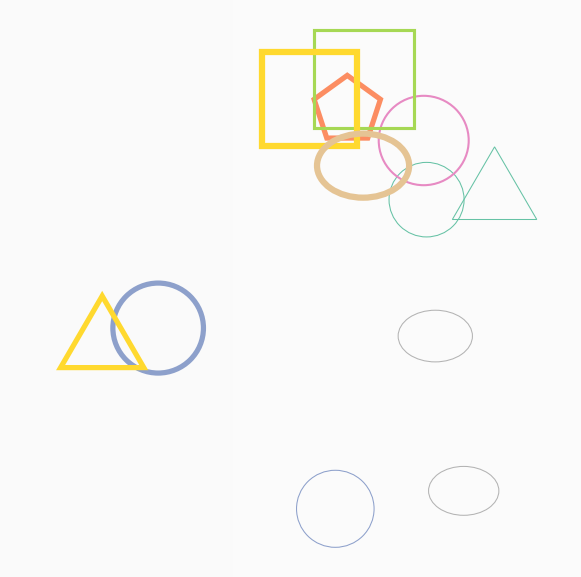[{"shape": "triangle", "thickness": 0.5, "radius": 0.42, "center": [0.851, 0.661]}, {"shape": "circle", "thickness": 0.5, "radius": 0.32, "center": [0.734, 0.653]}, {"shape": "pentagon", "thickness": 2.5, "radius": 0.3, "center": [0.597, 0.809]}, {"shape": "circle", "thickness": 0.5, "radius": 0.33, "center": [0.577, 0.118]}, {"shape": "circle", "thickness": 2.5, "radius": 0.39, "center": [0.272, 0.431]}, {"shape": "circle", "thickness": 1, "radius": 0.39, "center": [0.729, 0.756]}, {"shape": "square", "thickness": 1.5, "radius": 0.43, "center": [0.626, 0.862]}, {"shape": "triangle", "thickness": 2.5, "radius": 0.41, "center": [0.176, 0.404]}, {"shape": "square", "thickness": 3, "radius": 0.41, "center": [0.532, 0.828]}, {"shape": "oval", "thickness": 3, "radius": 0.4, "center": [0.625, 0.712]}, {"shape": "oval", "thickness": 0.5, "radius": 0.3, "center": [0.798, 0.149]}, {"shape": "oval", "thickness": 0.5, "radius": 0.32, "center": [0.749, 0.417]}]